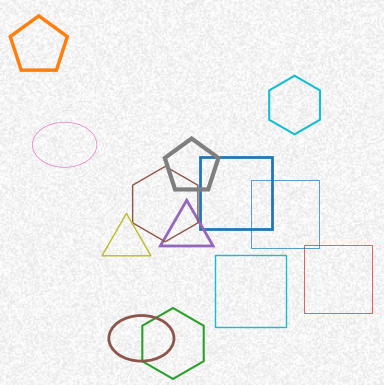[{"shape": "square", "thickness": 2, "radius": 0.47, "center": [0.613, 0.499]}, {"shape": "square", "thickness": 0.5, "radius": 0.44, "center": [0.74, 0.443]}, {"shape": "pentagon", "thickness": 2.5, "radius": 0.39, "center": [0.101, 0.881]}, {"shape": "hexagon", "thickness": 1.5, "radius": 0.46, "center": [0.449, 0.108]}, {"shape": "square", "thickness": 0.5, "radius": 0.44, "center": [0.877, 0.276]}, {"shape": "triangle", "thickness": 2, "radius": 0.4, "center": [0.485, 0.401]}, {"shape": "hexagon", "thickness": 1, "radius": 0.49, "center": [0.429, 0.47]}, {"shape": "oval", "thickness": 2, "radius": 0.42, "center": [0.367, 0.121]}, {"shape": "oval", "thickness": 0.5, "radius": 0.42, "center": [0.168, 0.624]}, {"shape": "pentagon", "thickness": 3, "radius": 0.37, "center": [0.498, 0.567]}, {"shape": "triangle", "thickness": 1, "radius": 0.37, "center": [0.329, 0.372]}, {"shape": "hexagon", "thickness": 1.5, "radius": 0.38, "center": [0.765, 0.727]}, {"shape": "square", "thickness": 1, "radius": 0.46, "center": [0.651, 0.245]}]